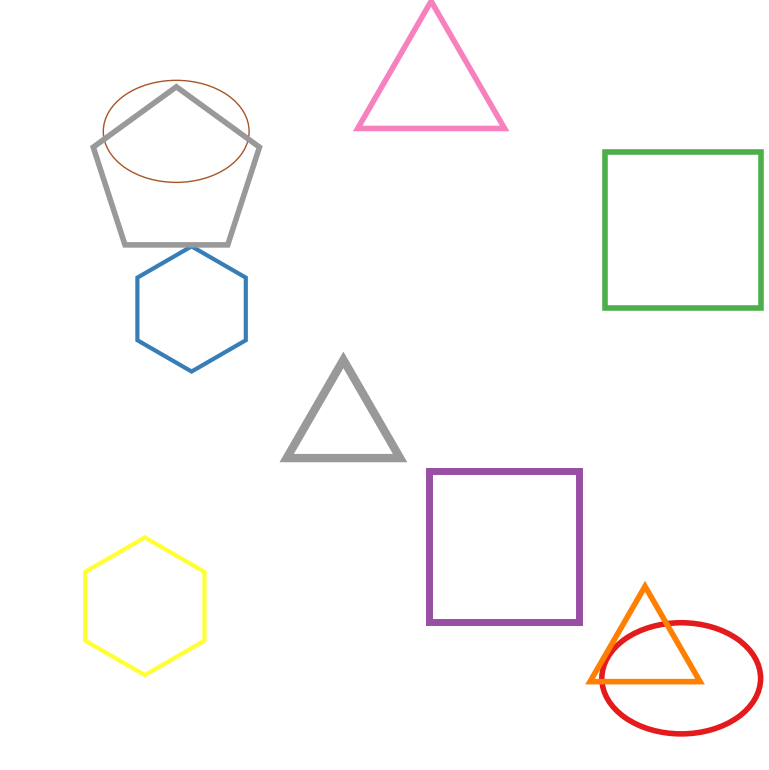[{"shape": "oval", "thickness": 2, "radius": 0.52, "center": [0.885, 0.119]}, {"shape": "hexagon", "thickness": 1.5, "radius": 0.41, "center": [0.249, 0.599]}, {"shape": "square", "thickness": 2, "radius": 0.51, "center": [0.887, 0.701]}, {"shape": "square", "thickness": 2.5, "radius": 0.49, "center": [0.655, 0.291]}, {"shape": "triangle", "thickness": 2, "radius": 0.41, "center": [0.838, 0.156]}, {"shape": "hexagon", "thickness": 1.5, "radius": 0.45, "center": [0.188, 0.213]}, {"shape": "oval", "thickness": 0.5, "radius": 0.47, "center": [0.229, 0.829]}, {"shape": "triangle", "thickness": 2, "radius": 0.55, "center": [0.56, 0.888]}, {"shape": "triangle", "thickness": 3, "radius": 0.43, "center": [0.446, 0.448]}, {"shape": "pentagon", "thickness": 2, "radius": 0.57, "center": [0.229, 0.774]}]